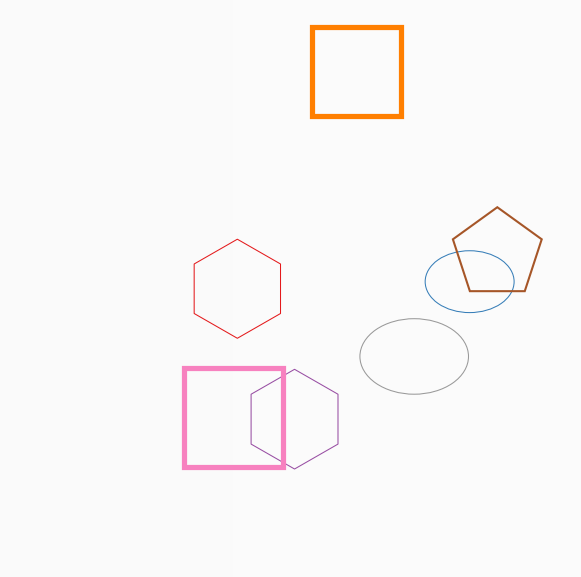[{"shape": "hexagon", "thickness": 0.5, "radius": 0.43, "center": [0.408, 0.499]}, {"shape": "oval", "thickness": 0.5, "radius": 0.38, "center": [0.808, 0.511]}, {"shape": "hexagon", "thickness": 0.5, "radius": 0.43, "center": [0.507, 0.273]}, {"shape": "square", "thickness": 2.5, "radius": 0.38, "center": [0.613, 0.875]}, {"shape": "pentagon", "thickness": 1, "radius": 0.4, "center": [0.856, 0.56]}, {"shape": "square", "thickness": 2.5, "radius": 0.43, "center": [0.401, 0.276]}, {"shape": "oval", "thickness": 0.5, "radius": 0.47, "center": [0.713, 0.382]}]